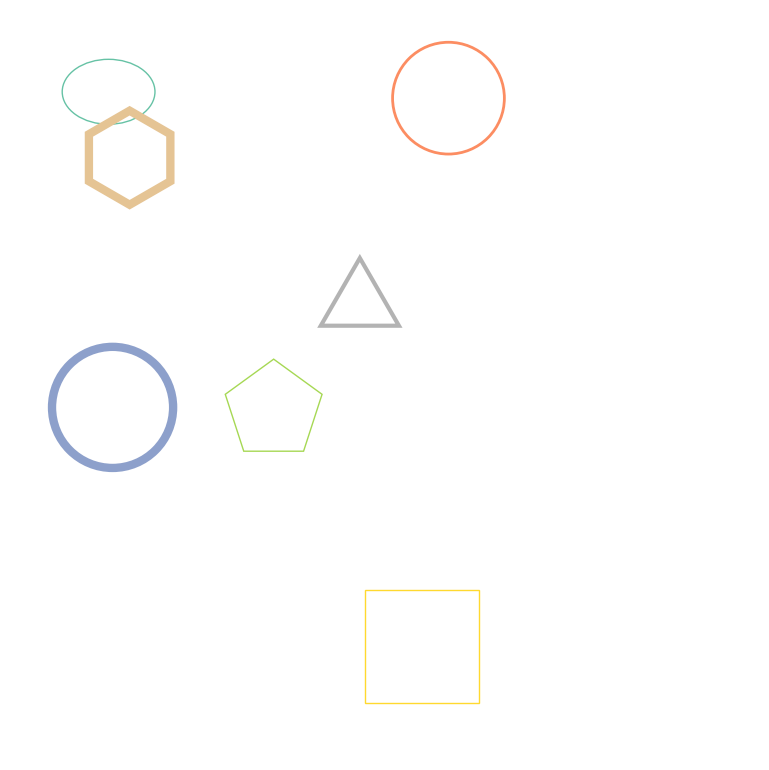[{"shape": "oval", "thickness": 0.5, "radius": 0.3, "center": [0.141, 0.881]}, {"shape": "circle", "thickness": 1, "radius": 0.36, "center": [0.582, 0.873]}, {"shape": "circle", "thickness": 3, "radius": 0.39, "center": [0.146, 0.471]}, {"shape": "pentagon", "thickness": 0.5, "radius": 0.33, "center": [0.355, 0.467]}, {"shape": "square", "thickness": 0.5, "radius": 0.37, "center": [0.548, 0.16]}, {"shape": "hexagon", "thickness": 3, "radius": 0.31, "center": [0.168, 0.795]}, {"shape": "triangle", "thickness": 1.5, "radius": 0.29, "center": [0.467, 0.606]}]